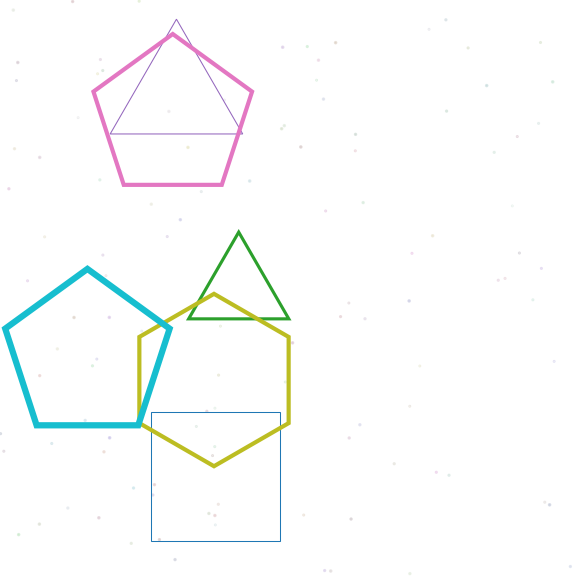[{"shape": "square", "thickness": 0.5, "radius": 0.56, "center": [0.373, 0.174]}, {"shape": "triangle", "thickness": 1.5, "radius": 0.5, "center": [0.413, 0.497]}, {"shape": "triangle", "thickness": 0.5, "radius": 0.66, "center": [0.306, 0.833]}, {"shape": "pentagon", "thickness": 2, "radius": 0.72, "center": [0.299, 0.796]}, {"shape": "hexagon", "thickness": 2, "radius": 0.75, "center": [0.371, 0.341]}, {"shape": "pentagon", "thickness": 3, "radius": 0.75, "center": [0.151, 0.384]}]